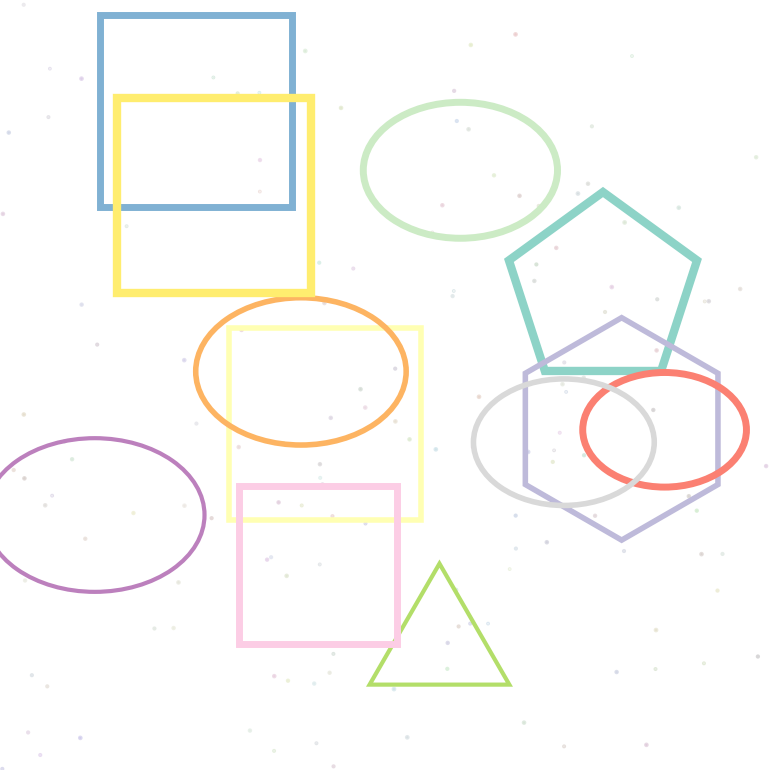[{"shape": "pentagon", "thickness": 3, "radius": 0.64, "center": [0.783, 0.622]}, {"shape": "square", "thickness": 2, "radius": 0.62, "center": [0.422, 0.449]}, {"shape": "hexagon", "thickness": 2, "radius": 0.72, "center": [0.807, 0.443]}, {"shape": "oval", "thickness": 2.5, "radius": 0.53, "center": [0.863, 0.442]}, {"shape": "square", "thickness": 2.5, "radius": 0.62, "center": [0.255, 0.855]}, {"shape": "oval", "thickness": 2, "radius": 0.68, "center": [0.391, 0.518]}, {"shape": "triangle", "thickness": 1.5, "radius": 0.52, "center": [0.571, 0.163]}, {"shape": "square", "thickness": 2.5, "radius": 0.51, "center": [0.413, 0.266]}, {"shape": "oval", "thickness": 2, "radius": 0.59, "center": [0.732, 0.426]}, {"shape": "oval", "thickness": 1.5, "radius": 0.71, "center": [0.123, 0.331]}, {"shape": "oval", "thickness": 2.5, "radius": 0.63, "center": [0.598, 0.779]}, {"shape": "square", "thickness": 3, "radius": 0.63, "center": [0.278, 0.746]}]